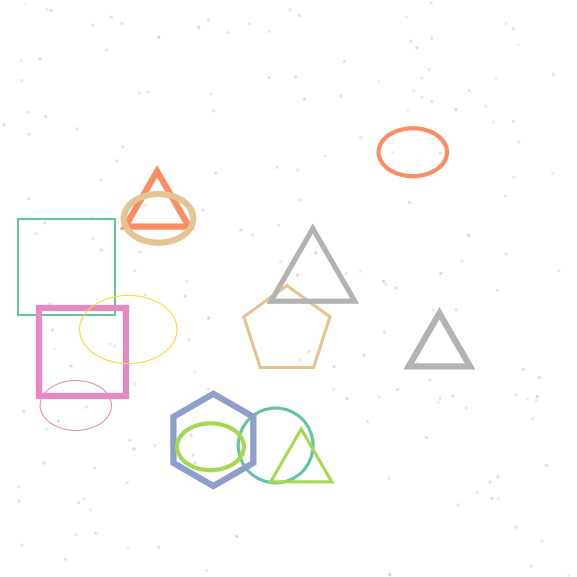[{"shape": "circle", "thickness": 1.5, "radius": 0.32, "center": [0.477, 0.228]}, {"shape": "square", "thickness": 1, "radius": 0.42, "center": [0.115, 0.537]}, {"shape": "triangle", "thickness": 3, "radius": 0.32, "center": [0.272, 0.639]}, {"shape": "oval", "thickness": 2, "radius": 0.3, "center": [0.715, 0.736]}, {"shape": "hexagon", "thickness": 3, "radius": 0.4, "center": [0.369, 0.237]}, {"shape": "oval", "thickness": 0.5, "radius": 0.31, "center": [0.131, 0.297]}, {"shape": "square", "thickness": 3, "radius": 0.38, "center": [0.143, 0.39]}, {"shape": "oval", "thickness": 2, "radius": 0.29, "center": [0.365, 0.226]}, {"shape": "triangle", "thickness": 1.5, "radius": 0.31, "center": [0.522, 0.195]}, {"shape": "oval", "thickness": 0.5, "radius": 0.42, "center": [0.222, 0.429]}, {"shape": "oval", "thickness": 3, "radius": 0.3, "center": [0.274, 0.621]}, {"shape": "pentagon", "thickness": 1.5, "radius": 0.39, "center": [0.497, 0.426]}, {"shape": "triangle", "thickness": 2.5, "radius": 0.42, "center": [0.542, 0.519]}, {"shape": "triangle", "thickness": 3, "radius": 0.31, "center": [0.761, 0.395]}]